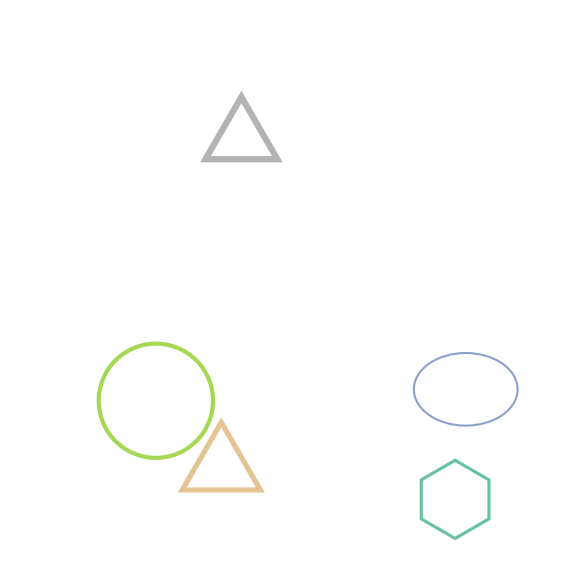[{"shape": "hexagon", "thickness": 1.5, "radius": 0.34, "center": [0.788, 0.134]}, {"shape": "oval", "thickness": 1, "radius": 0.45, "center": [0.806, 0.325]}, {"shape": "circle", "thickness": 2, "radius": 0.49, "center": [0.27, 0.305]}, {"shape": "triangle", "thickness": 2.5, "radius": 0.39, "center": [0.383, 0.19]}, {"shape": "triangle", "thickness": 3, "radius": 0.36, "center": [0.418, 0.759]}]